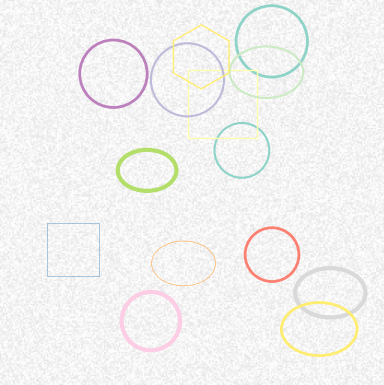[{"shape": "circle", "thickness": 1.5, "radius": 0.36, "center": [0.628, 0.609]}, {"shape": "circle", "thickness": 2, "radius": 0.46, "center": [0.706, 0.892]}, {"shape": "square", "thickness": 1, "radius": 0.44, "center": [0.578, 0.731]}, {"shape": "circle", "thickness": 1.5, "radius": 0.47, "center": [0.487, 0.793]}, {"shape": "circle", "thickness": 2, "radius": 0.35, "center": [0.706, 0.339]}, {"shape": "square", "thickness": 0.5, "radius": 0.34, "center": [0.189, 0.352]}, {"shape": "oval", "thickness": 0.5, "radius": 0.42, "center": [0.477, 0.316]}, {"shape": "oval", "thickness": 3, "radius": 0.38, "center": [0.382, 0.558]}, {"shape": "circle", "thickness": 3, "radius": 0.38, "center": [0.392, 0.166]}, {"shape": "oval", "thickness": 3, "radius": 0.46, "center": [0.858, 0.239]}, {"shape": "circle", "thickness": 2, "radius": 0.44, "center": [0.295, 0.808]}, {"shape": "oval", "thickness": 1.5, "radius": 0.48, "center": [0.692, 0.812]}, {"shape": "hexagon", "thickness": 1, "radius": 0.42, "center": [0.523, 0.852]}, {"shape": "oval", "thickness": 2, "radius": 0.49, "center": [0.829, 0.145]}]